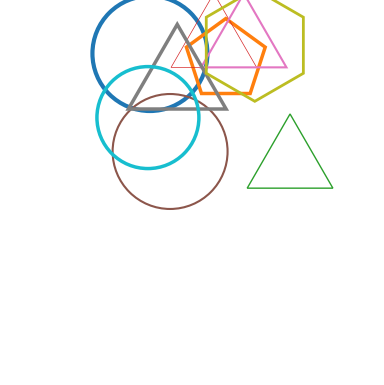[{"shape": "circle", "thickness": 3, "radius": 0.75, "center": [0.389, 0.861]}, {"shape": "pentagon", "thickness": 2.5, "radius": 0.54, "center": [0.587, 0.844]}, {"shape": "triangle", "thickness": 1, "radius": 0.64, "center": [0.753, 0.575]}, {"shape": "triangle", "thickness": 0.5, "radius": 0.64, "center": [0.555, 0.889]}, {"shape": "circle", "thickness": 1.5, "radius": 0.75, "center": [0.442, 0.607]}, {"shape": "triangle", "thickness": 1.5, "radius": 0.64, "center": [0.633, 0.889]}, {"shape": "triangle", "thickness": 2.5, "radius": 0.73, "center": [0.46, 0.79]}, {"shape": "hexagon", "thickness": 2, "radius": 0.73, "center": [0.662, 0.882]}, {"shape": "circle", "thickness": 2.5, "radius": 0.66, "center": [0.384, 0.695]}]